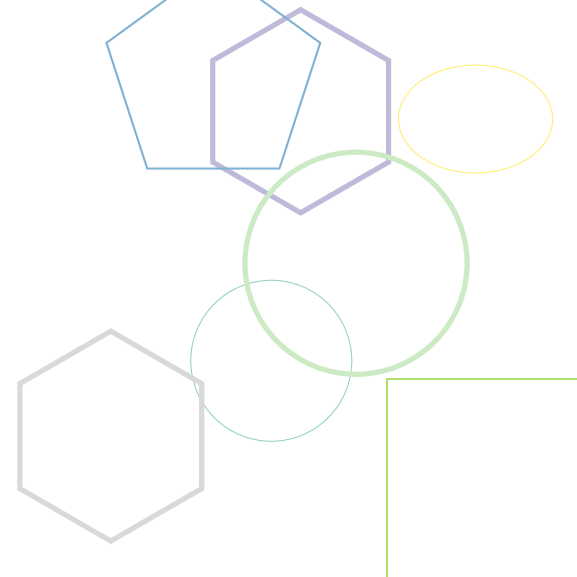[{"shape": "circle", "thickness": 0.5, "radius": 0.7, "center": [0.47, 0.374]}, {"shape": "hexagon", "thickness": 2.5, "radius": 0.88, "center": [0.521, 0.806]}, {"shape": "pentagon", "thickness": 1, "radius": 0.97, "center": [0.369, 0.865]}, {"shape": "square", "thickness": 1, "radius": 0.93, "center": [0.855, 0.157]}, {"shape": "hexagon", "thickness": 2.5, "radius": 0.91, "center": [0.192, 0.244]}, {"shape": "circle", "thickness": 2.5, "radius": 0.96, "center": [0.616, 0.543]}, {"shape": "oval", "thickness": 0.5, "radius": 0.67, "center": [0.824, 0.793]}]